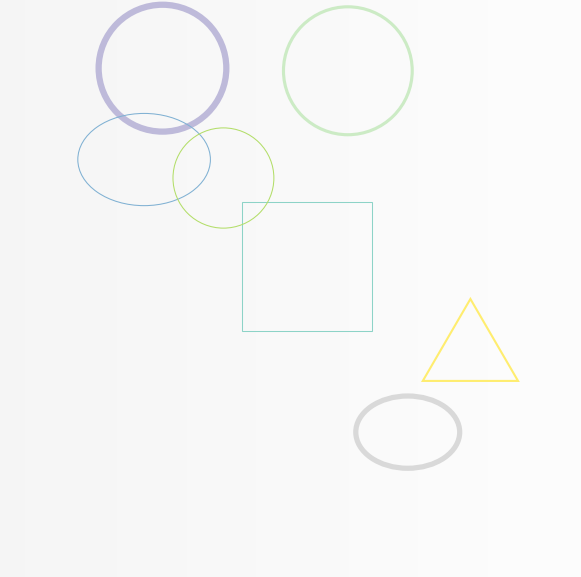[{"shape": "square", "thickness": 0.5, "radius": 0.56, "center": [0.529, 0.538]}, {"shape": "circle", "thickness": 3, "radius": 0.55, "center": [0.28, 0.881]}, {"shape": "oval", "thickness": 0.5, "radius": 0.57, "center": [0.248, 0.723]}, {"shape": "circle", "thickness": 0.5, "radius": 0.43, "center": [0.384, 0.691]}, {"shape": "oval", "thickness": 2.5, "radius": 0.45, "center": [0.701, 0.251]}, {"shape": "circle", "thickness": 1.5, "radius": 0.55, "center": [0.598, 0.877]}, {"shape": "triangle", "thickness": 1, "radius": 0.47, "center": [0.809, 0.387]}]